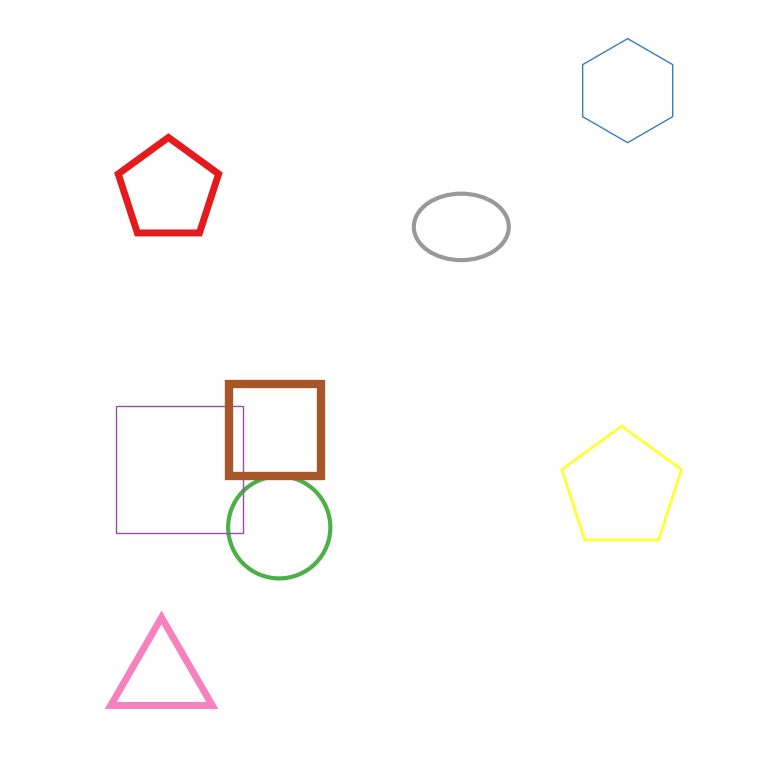[{"shape": "pentagon", "thickness": 2.5, "radius": 0.34, "center": [0.219, 0.753]}, {"shape": "hexagon", "thickness": 0.5, "radius": 0.34, "center": [0.815, 0.882]}, {"shape": "circle", "thickness": 1.5, "radius": 0.33, "center": [0.363, 0.315]}, {"shape": "square", "thickness": 0.5, "radius": 0.41, "center": [0.233, 0.391]}, {"shape": "pentagon", "thickness": 1, "radius": 0.41, "center": [0.807, 0.365]}, {"shape": "square", "thickness": 3, "radius": 0.3, "center": [0.357, 0.442]}, {"shape": "triangle", "thickness": 2.5, "radius": 0.38, "center": [0.21, 0.122]}, {"shape": "oval", "thickness": 1.5, "radius": 0.31, "center": [0.599, 0.705]}]